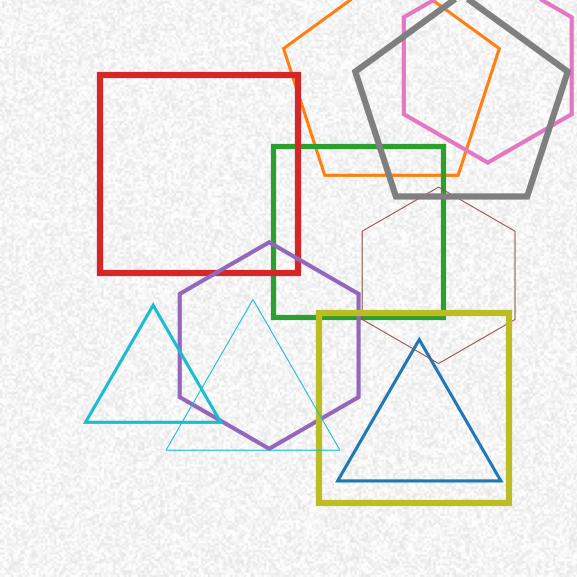[{"shape": "triangle", "thickness": 1.5, "radius": 0.82, "center": [0.726, 0.248]}, {"shape": "pentagon", "thickness": 1.5, "radius": 0.98, "center": [0.678, 0.854]}, {"shape": "square", "thickness": 2.5, "radius": 0.74, "center": [0.62, 0.598]}, {"shape": "square", "thickness": 3, "radius": 0.86, "center": [0.345, 0.697]}, {"shape": "hexagon", "thickness": 2, "radius": 0.89, "center": [0.466, 0.401]}, {"shape": "hexagon", "thickness": 0.5, "radius": 0.76, "center": [0.759, 0.522]}, {"shape": "hexagon", "thickness": 2, "radius": 0.84, "center": [0.845, 0.885]}, {"shape": "pentagon", "thickness": 3, "radius": 0.97, "center": [0.799, 0.815]}, {"shape": "square", "thickness": 3, "radius": 0.82, "center": [0.717, 0.292]}, {"shape": "triangle", "thickness": 0.5, "radius": 0.87, "center": [0.438, 0.307]}, {"shape": "triangle", "thickness": 1.5, "radius": 0.68, "center": [0.265, 0.335]}]